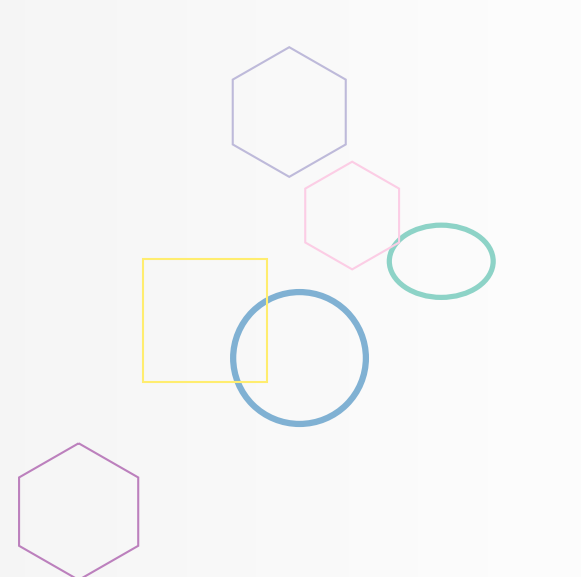[{"shape": "oval", "thickness": 2.5, "radius": 0.45, "center": [0.759, 0.547]}, {"shape": "hexagon", "thickness": 1, "radius": 0.56, "center": [0.498, 0.805]}, {"shape": "circle", "thickness": 3, "radius": 0.57, "center": [0.515, 0.379]}, {"shape": "hexagon", "thickness": 1, "radius": 0.47, "center": [0.606, 0.626]}, {"shape": "hexagon", "thickness": 1, "radius": 0.59, "center": [0.135, 0.113]}, {"shape": "square", "thickness": 1, "radius": 0.53, "center": [0.353, 0.444]}]